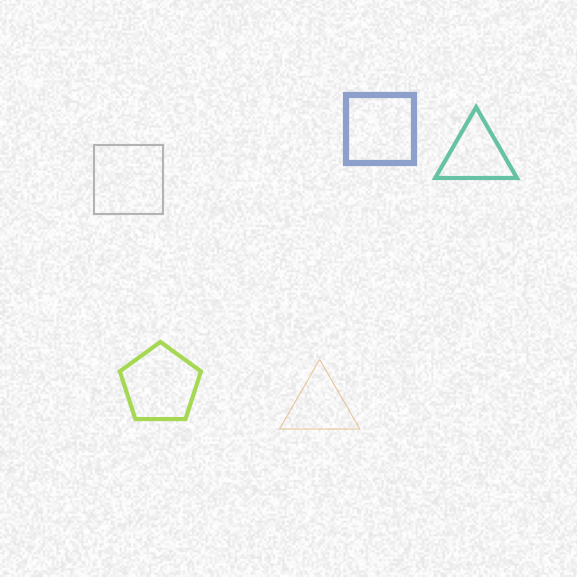[{"shape": "triangle", "thickness": 2, "radius": 0.41, "center": [0.824, 0.732]}, {"shape": "square", "thickness": 3, "radius": 0.3, "center": [0.657, 0.776]}, {"shape": "pentagon", "thickness": 2, "radius": 0.37, "center": [0.278, 0.333]}, {"shape": "triangle", "thickness": 0.5, "radius": 0.4, "center": [0.554, 0.296]}, {"shape": "square", "thickness": 1, "radius": 0.3, "center": [0.222, 0.688]}]